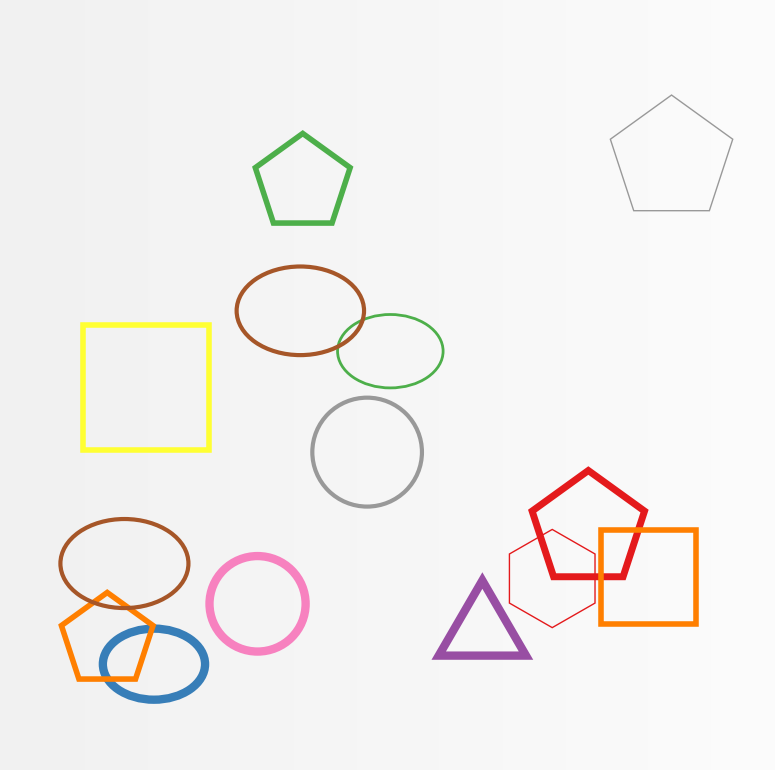[{"shape": "hexagon", "thickness": 0.5, "radius": 0.32, "center": [0.713, 0.249]}, {"shape": "pentagon", "thickness": 2.5, "radius": 0.38, "center": [0.759, 0.313]}, {"shape": "oval", "thickness": 3, "radius": 0.33, "center": [0.199, 0.137]}, {"shape": "pentagon", "thickness": 2, "radius": 0.32, "center": [0.391, 0.762]}, {"shape": "oval", "thickness": 1, "radius": 0.34, "center": [0.504, 0.544]}, {"shape": "triangle", "thickness": 3, "radius": 0.33, "center": [0.622, 0.181]}, {"shape": "square", "thickness": 2, "radius": 0.31, "center": [0.836, 0.251]}, {"shape": "pentagon", "thickness": 2, "radius": 0.31, "center": [0.138, 0.168]}, {"shape": "square", "thickness": 2, "radius": 0.41, "center": [0.188, 0.496]}, {"shape": "oval", "thickness": 1.5, "radius": 0.41, "center": [0.388, 0.596]}, {"shape": "oval", "thickness": 1.5, "radius": 0.41, "center": [0.161, 0.268]}, {"shape": "circle", "thickness": 3, "radius": 0.31, "center": [0.332, 0.216]}, {"shape": "circle", "thickness": 1.5, "radius": 0.35, "center": [0.474, 0.413]}, {"shape": "pentagon", "thickness": 0.5, "radius": 0.42, "center": [0.867, 0.794]}]